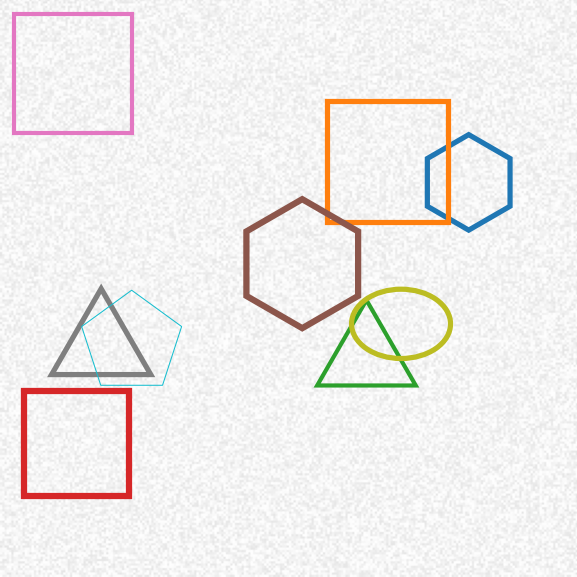[{"shape": "hexagon", "thickness": 2.5, "radius": 0.41, "center": [0.812, 0.683]}, {"shape": "square", "thickness": 2.5, "radius": 0.52, "center": [0.672, 0.719]}, {"shape": "triangle", "thickness": 2, "radius": 0.49, "center": [0.635, 0.381]}, {"shape": "square", "thickness": 3, "radius": 0.46, "center": [0.132, 0.232]}, {"shape": "hexagon", "thickness": 3, "radius": 0.56, "center": [0.523, 0.543]}, {"shape": "square", "thickness": 2, "radius": 0.51, "center": [0.126, 0.872]}, {"shape": "triangle", "thickness": 2.5, "radius": 0.5, "center": [0.175, 0.4]}, {"shape": "oval", "thickness": 2.5, "radius": 0.43, "center": [0.694, 0.438]}, {"shape": "pentagon", "thickness": 0.5, "radius": 0.45, "center": [0.228, 0.406]}]